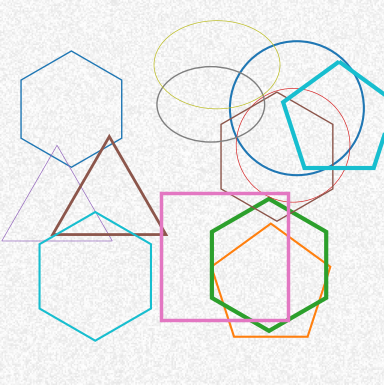[{"shape": "circle", "thickness": 1.5, "radius": 0.87, "center": [0.771, 0.719]}, {"shape": "hexagon", "thickness": 1, "radius": 0.75, "center": [0.185, 0.717]}, {"shape": "pentagon", "thickness": 1.5, "radius": 0.81, "center": [0.703, 0.257]}, {"shape": "hexagon", "thickness": 3, "radius": 0.86, "center": [0.699, 0.312]}, {"shape": "circle", "thickness": 0.5, "radius": 0.74, "center": [0.761, 0.623]}, {"shape": "triangle", "thickness": 0.5, "radius": 0.83, "center": [0.148, 0.457]}, {"shape": "hexagon", "thickness": 1, "radius": 0.84, "center": [0.719, 0.593]}, {"shape": "triangle", "thickness": 2, "radius": 0.85, "center": [0.284, 0.476]}, {"shape": "square", "thickness": 2.5, "radius": 0.83, "center": [0.583, 0.333]}, {"shape": "oval", "thickness": 1, "radius": 0.7, "center": [0.548, 0.729]}, {"shape": "oval", "thickness": 0.5, "radius": 0.82, "center": [0.564, 0.832]}, {"shape": "hexagon", "thickness": 1.5, "radius": 0.84, "center": [0.247, 0.282]}, {"shape": "pentagon", "thickness": 3, "radius": 0.76, "center": [0.881, 0.687]}]